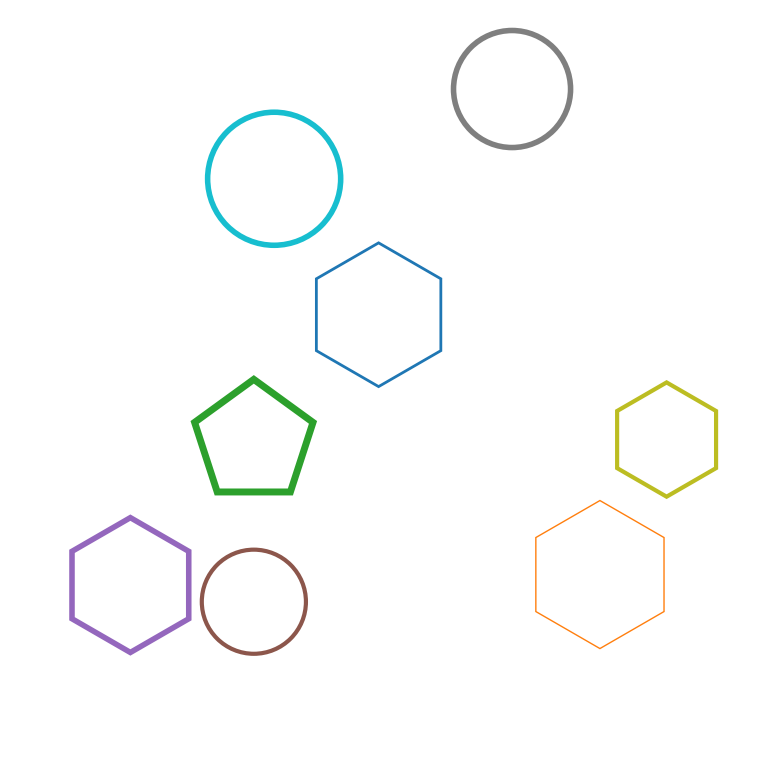[{"shape": "hexagon", "thickness": 1, "radius": 0.47, "center": [0.492, 0.591]}, {"shape": "hexagon", "thickness": 0.5, "radius": 0.48, "center": [0.779, 0.254]}, {"shape": "pentagon", "thickness": 2.5, "radius": 0.4, "center": [0.33, 0.426]}, {"shape": "hexagon", "thickness": 2, "radius": 0.44, "center": [0.169, 0.24]}, {"shape": "circle", "thickness": 1.5, "radius": 0.34, "center": [0.33, 0.219]}, {"shape": "circle", "thickness": 2, "radius": 0.38, "center": [0.665, 0.884]}, {"shape": "hexagon", "thickness": 1.5, "radius": 0.37, "center": [0.866, 0.429]}, {"shape": "circle", "thickness": 2, "radius": 0.43, "center": [0.356, 0.768]}]